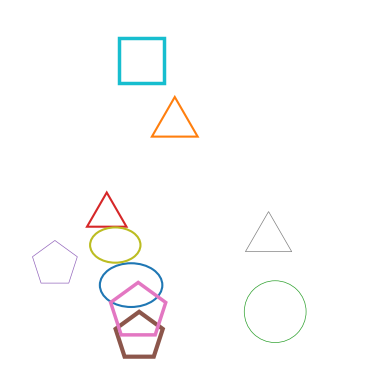[{"shape": "oval", "thickness": 1.5, "radius": 0.41, "center": [0.341, 0.259]}, {"shape": "triangle", "thickness": 1.5, "radius": 0.34, "center": [0.454, 0.679]}, {"shape": "circle", "thickness": 0.5, "radius": 0.4, "center": [0.715, 0.19]}, {"shape": "triangle", "thickness": 1.5, "radius": 0.3, "center": [0.277, 0.441]}, {"shape": "pentagon", "thickness": 0.5, "radius": 0.31, "center": [0.143, 0.314]}, {"shape": "pentagon", "thickness": 3, "radius": 0.32, "center": [0.361, 0.126]}, {"shape": "pentagon", "thickness": 2.5, "radius": 0.38, "center": [0.359, 0.191]}, {"shape": "triangle", "thickness": 0.5, "radius": 0.35, "center": [0.698, 0.381]}, {"shape": "oval", "thickness": 1.5, "radius": 0.33, "center": [0.299, 0.363]}, {"shape": "square", "thickness": 2.5, "radius": 0.29, "center": [0.367, 0.842]}]